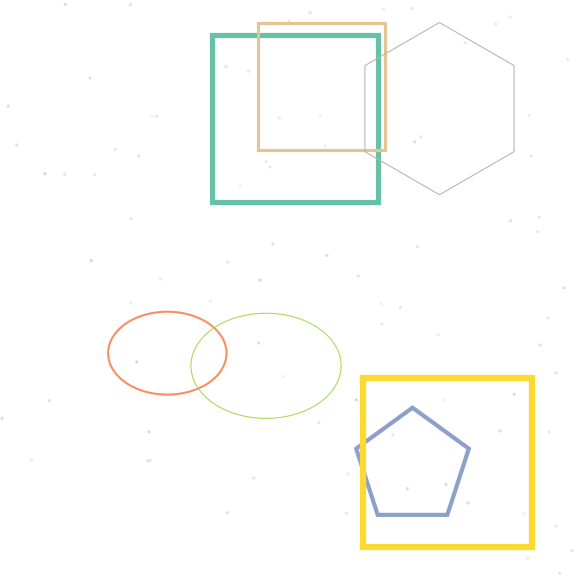[{"shape": "square", "thickness": 2.5, "radius": 0.72, "center": [0.511, 0.794]}, {"shape": "oval", "thickness": 1, "radius": 0.51, "center": [0.29, 0.388]}, {"shape": "pentagon", "thickness": 2, "radius": 0.51, "center": [0.714, 0.191]}, {"shape": "oval", "thickness": 0.5, "radius": 0.65, "center": [0.461, 0.366]}, {"shape": "square", "thickness": 3, "radius": 0.73, "center": [0.775, 0.199]}, {"shape": "square", "thickness": 1.5, "radius": 0.55, "center": [0.556, 0.85]}, {"shape": "hexagon", "thickness": 0.5, "radius": 0.75, "center": [0.761, 0.811]}]